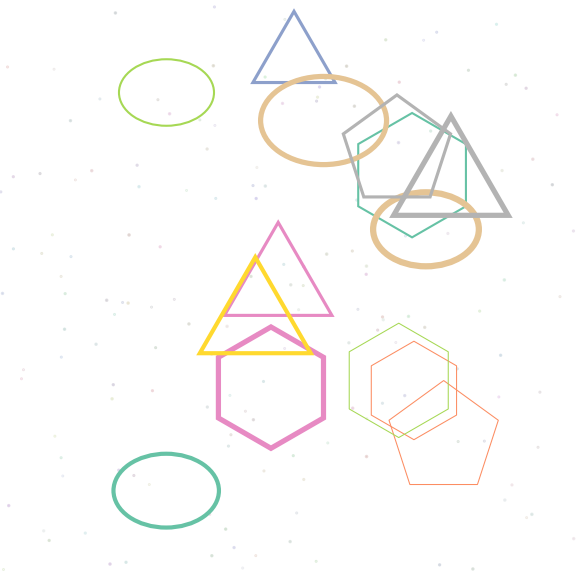[{"shape": "oval", "thickness": 2, "radius": 0.46, "center": [0.288, 0.15]}, {"shape": "hexagon", "thickness": 1, "radius": 0.54, "center": [0.714, 0.696]}, {"shape": "pentagon", "thickness": 0.5, "radius": 0.5, "center": [0.768, 0.241]}, {"shape": "hexagon", "thickness": 0.5, "radius": 0.43, "center": [0.717, 0.323]}, {"shape": "triangle", "thickness": 1.5, "radius": 0.41, "center": [0.509, 0.897]}, {"shape": "hexagon", "thickness": 2.5, "radius": 0.53, "center": [0.469, 0.328]}, {"shape": "triangle", "thickness": 1.5, "radius": 0.54, "center": [0.482, 0.507]}, {"shape": "oval", "thickness": 1, "radius": 0.41, "center": [0.288, 0.839]}, {"shape": "hexagon", "thickness": 0.5, "radius": 0.49, "center": [0.69, 0.34]}, {"shape": "triangle", "thickness": 2, "radius": 0.55, "center": [0.442, 0.443]}, {"shape": "oval", "thickness": 2.5, "radius": 0.55, "center": [0.56, 0.79]}, {"shape": "oval", "thickness": 3, "radius": 0.46, "center": [0.738, 0.602]}, {"shape": "pentagon", "thickness": 1.5, "radius": 0.49, "center": [0.687, 0.737]}, {"shape": "triangle", "thickness": 2.5, "radius": 0.57, "center": [0.781, 0.684]}]